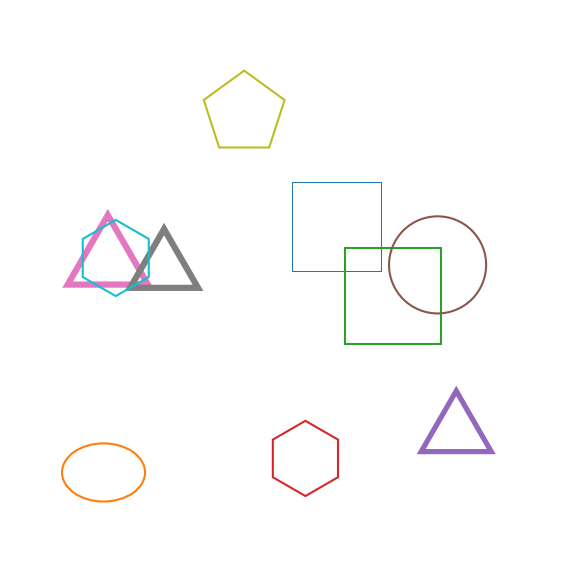[{"shape": "square", "thickness": 0.5, "radius": 0.39, "center": [0.583, 0.607]}, {"shape": "oval", "thickness": 1, "radius": 0.36, "center": [0.179, 0.181]}, {"shape": "square", "thickness": 1, "radius": 0.41, "center": [0.68, 0.487]}, {"shape": "hexagon", "thickness": 1, "radius": 0.33, "center": [0.529, 0.205]}, {"shape": "triangle", "thickness": 2.5, "radius": 0.35, "center": [0.79, 0.252]}, {"shape": "circle", "thickness": 1, "radius": 0.42, "center": [0.758, 0.54]}, {"shape": "triangle", "thickness": 3, "radius": 0.4, "center": [0.187, 0.546]}, {"shape": "triangle", "thickness": 3, "radius": 0.34, "center": [0.284, 0.535]}, {"shape": "pentagon", "thickness": 1, "radius": 0.37, "center": [0.423, 0.803]}, {"shape": "hexagon", "thickness": 1, "radius": 0.33, "center": [0.2, 0.552]}]